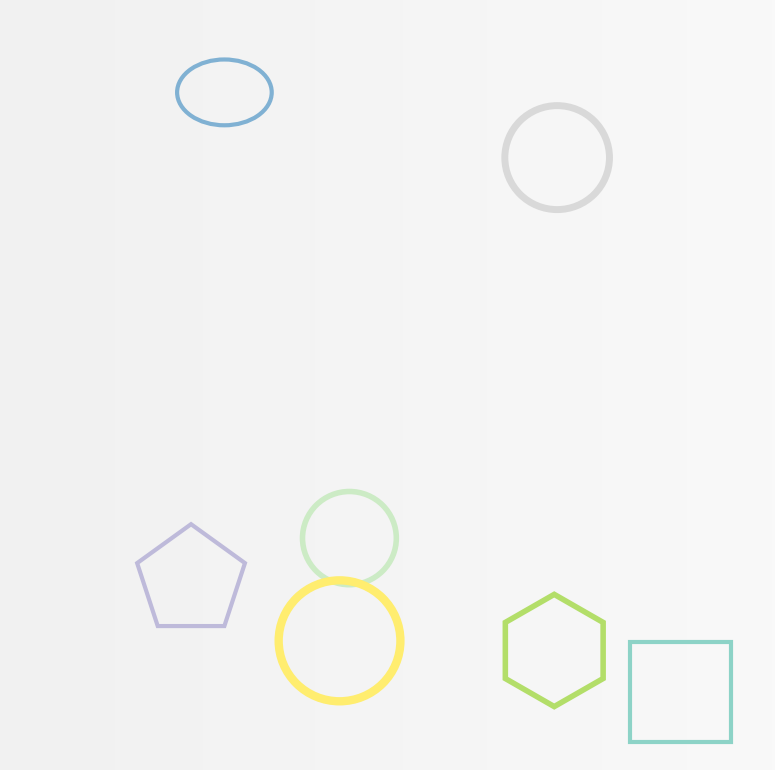[{"shape": "square", "thickness": 1.5, "radius": 0.32, "center": [0.878, 0.102]}, {"shape": "pentagon", "thickness": 1.5, "radius": 0.37, "center": [0.247, 0.246]}, {"shape": "oval", "thickness": 1.5, "radius": 0.31, "center": [0.29, 0.88]}, {"shape": "hexagon", "thickness": 2, "radius": 0.36, "center": [0.715, 0.155]}, {"shape": "circle", "thickness": 2.5, "radius": 0.34, "center": [0.719, 0.795]}, {"shape": "circle", "thickness": 2, "radius": 0.3, "center": [0.451, 0.301]}, {"shape": "circle", "thickness": 3, "radius": 0.39, "center": [0.438, 0.168]}]